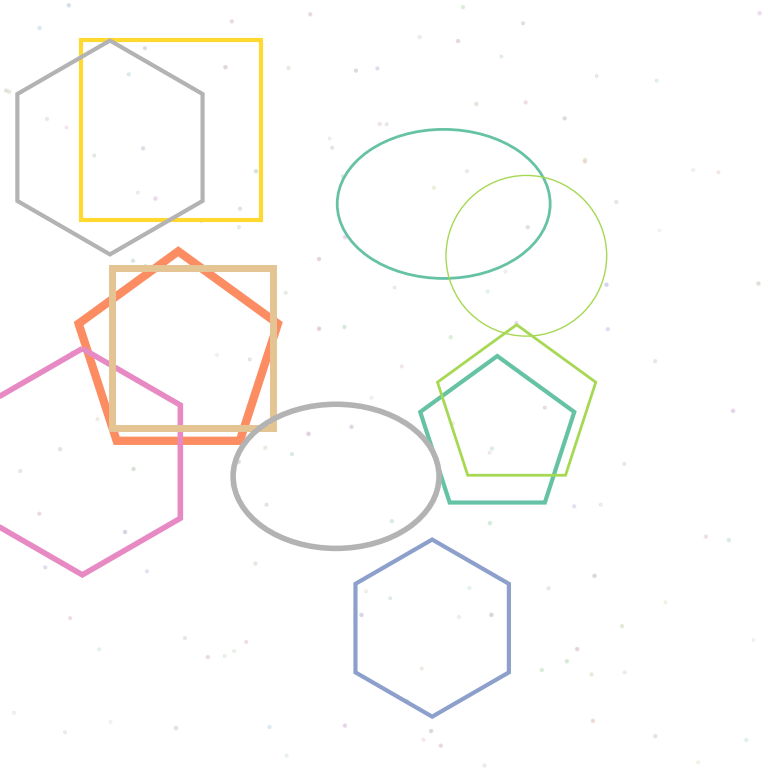[{"shape": "pentagon", "thickness": 1.5, "radius": 0.53, "center": [0.646, 0.432]}, {"shape": "oval", "thickness": 1, "radius": 0.69, "center": [0.576, 0.735]}, {"shape": "pentagon", "thickness": 3, "radius": 0.68, "center": [0.232, 0.538]}, {"shape": "hexagon", "thickness": 1.5, "radius": 0.58, "center": [0.561, 0.184]}, {"shape": "hexagon", "thickness": 2, "radius": 0.73, "center": [0.107, 0.4]}, {"shape": "circle", "thickness": 0.5, "radius": 0.52, "center": [0.684, 0.668]}, {"shape": "pentagon", "thickness": 1, "radius": 0.54, "center": [0.671, 0.47]}, {"shape": "square", "thickness": 1.5, "radius": 0.58, "center": [0.222, 0.831]}, {"shape": "square", "thickness": 2.5, "radius": 0.52, "center": [0.25, 0.548]}, {"shape": "oval", "thickness": 2, "radius": 0.67, "center": [0.436, 0.381]}, {"shape": "hexagon", "thickness": 1.5, "radius": 0.69, "center": [0.143, 0.808]}]